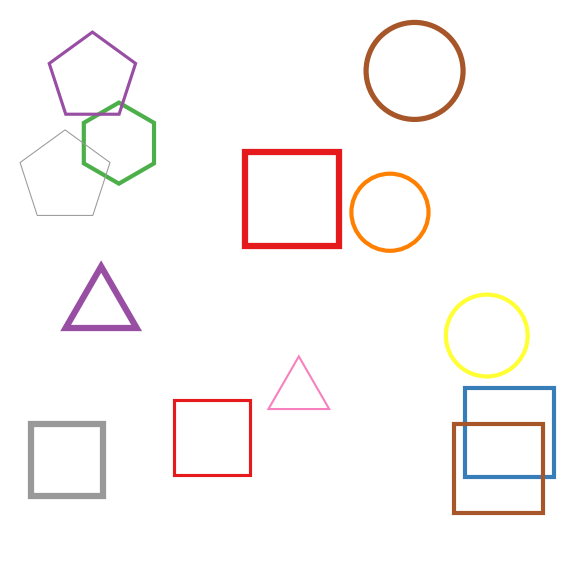[{"shape": "square", "thickness": 3, "radius": 0.4, "center": [0.506, 0.654]}, {"shape": "square", "thickness": 1.5, "radius": 0.33, "center": [0.367, 0.242]}, {"shape": "square", "thickness": 2, "radius": 0.39, "center": [0.882, 0.25]}, {"shape": "hexagon", "thickness": 2, "radius": 0.35, "center": [0.206, 0.751]}, {"shape": "pentagon", "thickness": 1.5, "radius": 0.39, "center": [0.16, 0.865]}, {"shape": "triangle", "thickness": 3, "radius": 0.35, "center": [0.175, 0.467]}, {"shape": "circle", "thickness": 2, "radius": 0.33, "center": [0.675, 0.632]}, {"shape": "circle", "thickness": 2, "radius": 0.35, "center": [0.843, 0.418]}, {"shape": "square", "thickness": 2, "radius": 0.39, "center": [0.863, 0.188]}, {"shape": "circle", "thickness": 2.5, "radius": 0.42, "center": [0.718, 0.876]}, {"shape": "triangle", "thickness": 1, "radius": 0.3, "center": [0.517, 0.321]}, {"shape": "square", "thickness": 3, "radius": 0.31, "center": [0.116, 0.203]}, {"shape": "pentagon", "thickness": 0.5, "radius": 0.41, "center": [0.113, 0.692]}]